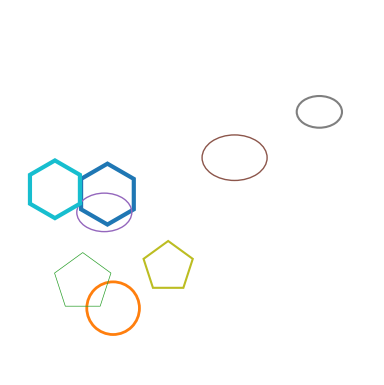[{"shape": "hexagon", "thickness": 3, "radius": 0.4, "center": [0.279, 0.496]}, {"shape": "circle", "thickness": 2, "radius": 0.34, "center": [0.294, 0.199]}, {"shape": "pentagon", "thickness": 0.5, "radius": 0.38, "center": [0.215, 0.267]}, {"shape": "oval", "thickness": 1, "radius": 0.36, "center": [0.271, 0.448]}, {"shape": "oval", "thickness": 1, "radius": 0.42, "center": [0.609, 0.59]}, {"shape": "oval", "thickness": 1.5, "radius": 0.29, "center": [0.829, 0.709]}, {"shape": "pentagon", "thickness": 1.5, "radius": 0.34, "center": [0.437, 0.307]}, {"shape": "hexagon", "thickness": 3, "radius": 0.37, "center": [0.143, 0.508]}]